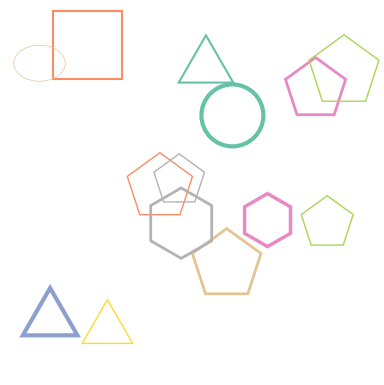[{"shape": "triangle", "thickness": 1.5, "radius": 0.41, "center": [0.535, 0.826]}, {"shape": "circle", "thickness": 3, "radius": 0.4, "center": [0.604, 0.7]}, {"shape": "square", "thickness": 1.5, "radius": 0.44, "center": [0.227, 0.883]}, {"shape": "pentagon", "thickness": 1, "radius": 0.44, "center": [0.415, 0.514]}, {"shape": "triangle", "thickness": 3, "radius": 0.41, "center": [0.13, 0.17]}, {"shape": "hexagon", "thickness": 2.5, "radius": 0.34, "center": [0.695, 0.428]}, {"shape": "pentagon", "thickness": 2, "radius": 0.41, "center": [0.82, 0.769]}, {"shape": "pentagon", "thickness": 1, "radius": 0.48, "center": [0.894, 0.814]}, {"shape": "pentagon", "thickness": 1, "radius": 0.35, "center": [0.85, 0.421]}, {"shape": "triangle", "thickness": 1, "radius": 0.38, "center": [0.279, 0.146]}, {"shape": "oval", "thickness": 0.5, "radius": 0.33, "center": [0.103, 0.836]}, {"shape": "pentagon", "thickness": 2, "radius": 0.47, "center": [0.589, 0.313]}, {"shape": "pentagon", "thickness": 1, "radius": 0.34, "center": [0.465, 0.531]}, {"shape": "hexagon", "thickness": 2, "radius": 0.46, "center": [0.471, 0.42]}]